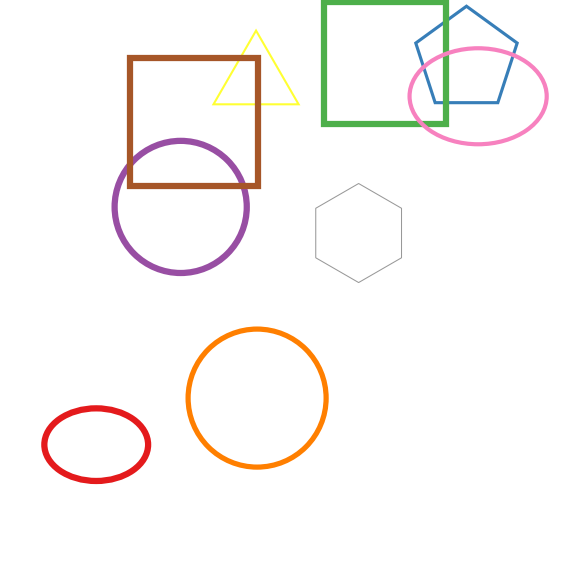[{"shape": "oval", "thickness": 3, "radius": 0.45, "center": [0.167, 0.229]}, {"shape": "pentagon", "thickness": 1.5, "radius": 0.46, "center": [0.808, 0.896]}, {"shape": "square", "thickness": 3, "radius": 0.53, "center": [0.666, 0.889]}, {"shape": "circle", "thickness": 3, "radius": 0.57, "center": [0.313, 0.641]}, {"shape": "circle", "thickness": 2.5, "radius": 0.6, "center": [0.445, 0.31]}, {"shape": "triangle", "thickness": 1, "radius": 0.43, "center": [0.443, 0.861]}, {"shape": "square", "thickness": 3, "radius": 0.55, "center": [0.336, 0.788]}, {"shape": "oval", "thickness": 2, "radius": 0.59, "center": [0.828, 0.832]}, {"shape": "hexagon", "thickness": 0.5, "radius": 0.43, "center": [0.621, 0.596]}]